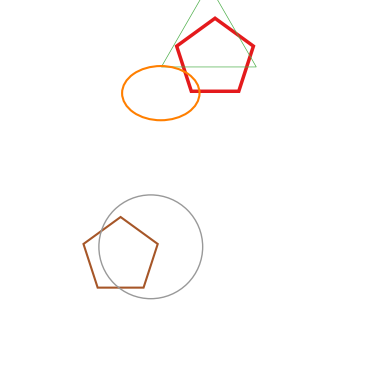[{"shape": "pentagon", "thickness": 2.5, "radius": 0.52, "center": [0.559, 0.848]}, {"shape": "triangle", "thickness": 0.5, "radius": 0.71, "center": [0.542, 0.897]}, {"shape": "oval", "thickness": 1.5, "radius": 0.5, "center": [0.418, 0.758]}, {"shape": "pentagon", "thickness": 1.5, "radius": 0.51, "center": [0.313, 0.335]}, {"shape": "circle", "thickness": 1, "radius": 0.67, "center": [0.392, 0.359]}]